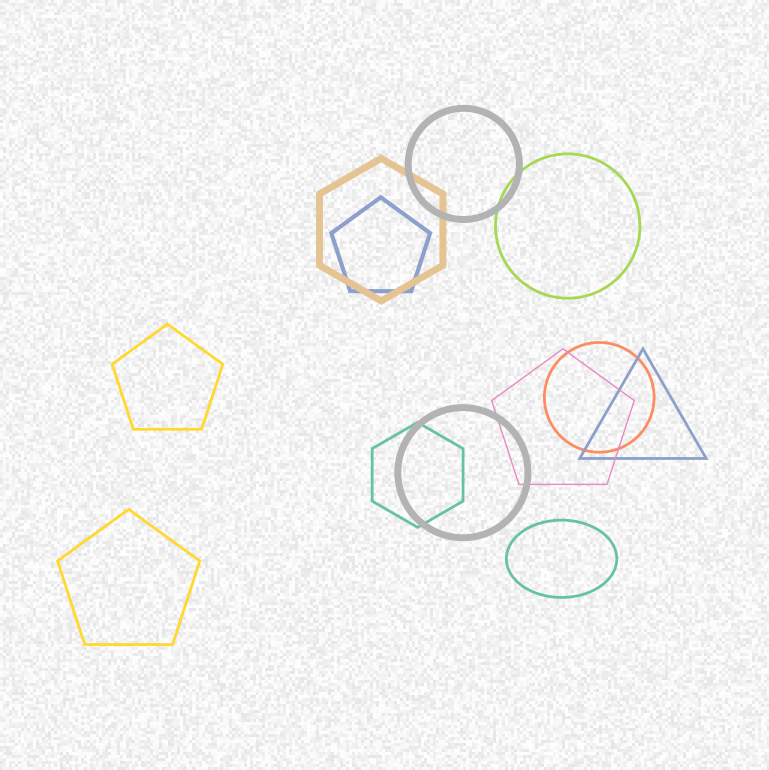[{"shape": "oval", "thickness": 1, "radius": 0.36, "center": [0.729, 0.274]}, {"shape": "hexagon", "thickness": 1, "radius": 0.34, "center": [0.542, 0.383]}, {"shape": "circle", "thickness": 1, "radius": 0.36, "center": [0.778, 0.484]}, {"shape": "triangle", "thickness": 1, "radius": 0.47, "center": [0.835, 0.452]}, {"shape": "pentagon", "thickness": 1.5, "radius": 0.34, "center": [0.494, 0.676]}, {"shape": "pentagon", "thickness": 0.5, "radius": 0.49, "center": [0.731, 0.45]}, {"shape": "circle", "thickness": 1, "radius": 0.47, "center": [0.737, 0.706]}, {"shape": "pentagon", "thickness": 1, "radius": 0.49, "center": [0.167, 0.241]}, {"shape": "pentagon", "thickness": 1, "radius": 0.38, "center": [0.217, 0.504]}, {"shape": "hexagon", "thickness": 2.5, "radius": 0.46, "center": [0.495, 0.702]}, {"shape": "circle", "thickness": 2.5, "radius": 0.42, "center": [0.601, 0.386]}, {"shape": "circle", "thickness": 2.5, "radius": 0.36, "center": [0.602, 0.787]}]